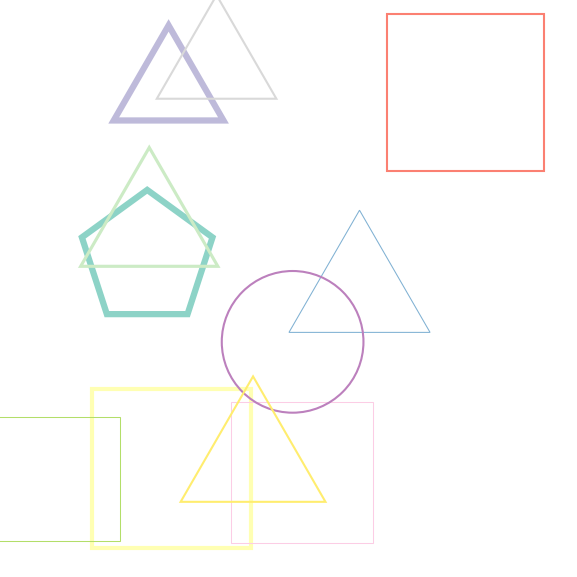[{"shape": "pentagon", "thickness": 3, "radius": 0.59, "center": [0.255, 0.551]}, {"shape": "square", "thickness": 2, "radius": 0.69, "center": [0.297, 0.187]}, {"shape": "triangle", "thickness": 3, "radius": 0.55, "center": [0.292, 0.845]}, {"shape": "square", "thickness": 1, "radius": 0.68, "center": [0.806, 0.839]}, {"shape": "triangle", "thickness": 0.5, "radius": 0.71, "center": [0.623, 0.494]}, {"shape": "square", "thickness": 0.5, "radius": 0.54, "center": [0.1, 0.169]}, {"shape": "square", "thickness": 0.5, "radius": 0.61, "center": [0.523, 0.181]}, {"shape": "triangle", "thickness": 1, "radius": 0.6, "center": [0.375, 0.888]}, {"shape": "circle", "thickness": 1, "radius": 0.61, "center": [0.507, 0.407]}, {"shape": "triangle", "thickness": 1.5, "radius": 0.69, "center": [0.258, 0.607]}, {"shape": "triangle", "thickness": 1, "radius": 0.72, "center": [0.438, 0.203]}]